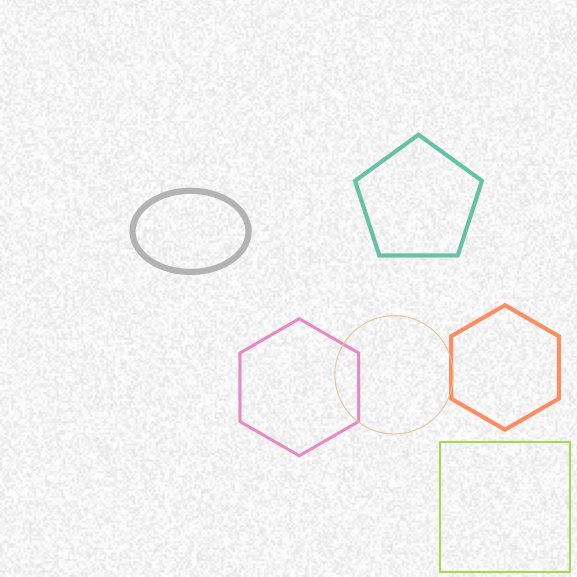[{"shape": "pentagon", "thickness": 2, "radius": 0.58, "center": [0.725, 0.65]}, {"shape": "hexagon", "thickness": 2, "radius": 0.54, "center": [0.874, 0.363]}, {"shape": "hexagon", "thickness": 1.5, "radius": 0.59, "center": [0.518, 0.329]}, {"shape": "square", "thickness": 1, "radius": 0.56, "center": [0.875, 0.121]}, {"shape": "circle", "thickness": 0.5, "radius": 0.51, "center": [0.682, 0.35]}, {"shape": "oval", "thickness": 3, "radius": 0.5, "center": [0.33, 0.598]}]